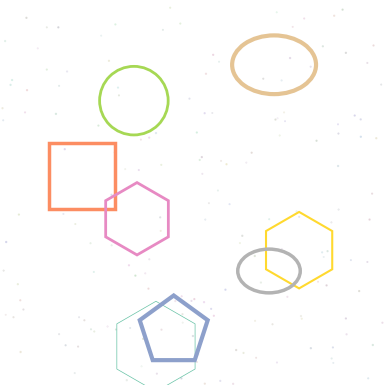[{"shape": "hexagon", "thickness": 0.5, "radius": 0.59, "center": [0.405, 0.1]}, {"shape": "square", "thickness": 2.5, "radius": 0.43, "center": [0.213, 0.543]}, {"shape": "pentagon", "thickness": 3, "radius": 0.46, "center": [0.451, 0.14]}, {"shape": "hexagon", "thickness": 2, "radius": 0.47, "center": [0.356, 0.432]}, {"shape": "circle", "thickness": 2, "radius": 0.45, "center": [0.348, 0.739]}, {"shape": "hexagon", "thickness": 1.5, "radius": 0.5, "center": [0.777, 0.35]}, {"shape": "oval", "thickness": 3, "radius": 0.54, "center": [0.712, 0.832]}, {"shape": "oval", "thickness": 2.5, "radius": 0.41, "center": [0.699, 0.296]}]